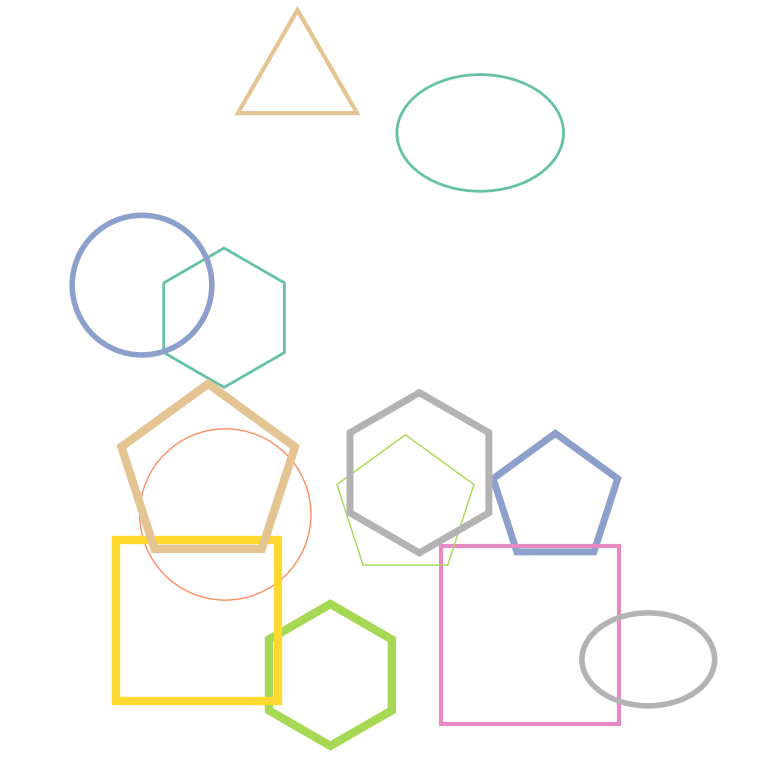[{"shape": "oval", "thickness": 1, "radius": 0.54, "center": [0.624, 0.827]}, {"shape": "hexagon", "thickness": 1, "radius": 0.45, "center": [0.291, 0.587]}, {"shape": "circle", "thickness": 0.5, "radius": 0.56, "center": [0.293, 0.332]}, {"shape": "circle", "thickness": 2, "radius": 0.45, "center": [0.184, 0.63]}, {"shape": "pentagon", "thickness": 2.5, "radius": 0.43, "center": [0.721, 0.352]}, {"shape": "square", "thickness": 1.5, "radius": 0.58, "center": [0.688, 0.176]}, {"shape": "pentagon", "thickness": 0.5, "radius": 0.47, "center": [0.527, 0.342]}, {"shape": "hexagon", "thickness": 3, "radius": 0.46, "center": [0.429, 0.123]}, {"shape": "square", "thickness": 3, "radius": 0.52, "center": [0.256, 0.194]}, {"shape": "triangle", "thickness": 1.5, "radius": 0.45, "center": [0.386, 0.898]}, {"shape": "pentagon", "thickness": 3, "radius": 0.59, "center": [0.27, 0.383]}, {"shape": "oval", "thickness": 2, "radius": 0.43, "center": [0.842, 0.144]}, {"shape": "hexagon", "thickness": 2.5, "radius": 0.52, "center": [0.545, 0.386]}]